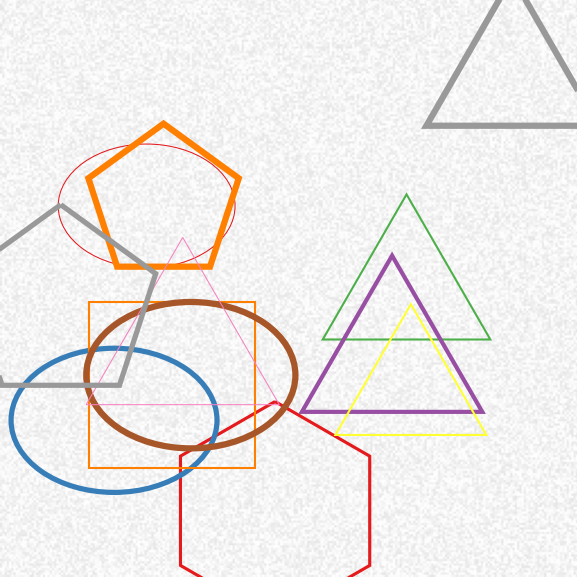[{"shape": "hexagon", "thickness": 1.5, "radius": 0.95, "center": [0.476, 0.115]}, {"shape": "oval", "thickness": 0.5, "radius": 0.77, "center": [0.254, 0.643]}, {"shape": "oval", "thickness": 2.5, "radius": 0.89, "center": [0.197, 0.271]}, {"shape": "triangle", "thickness": 1, "radius": 0.84, "center": [0.704, 0.495]}, {"shape": "triangle", "thickness": 2, "radius": 0.9, "center": [0.679, 0.376]}, {"shape": "pentagon", "thickness": 3, "radius": 0.68, "center": [0.283, 0.648]}, {"shape": "square", "thickness": 1, "radius": 0.72, "center": [0.298, 0.332]}, {"shape": "triangle", "thickness": 1, "radius": 0.75, "center": [0.711, 0.321]}, {"shape": "oval", "thickness": 3, "radius": 0.91, "center": [0.33, 0.349]}, {"shape": "triangle", "thickness": 0.5, "radius": 0.97, "center": [0.316, 0.395]}, {"shape": "triangle", "thickness": 3, "radius": 0.86, "center": [0.887, 0.867]}, {"shape": "pentagon", "thickness": 2.5, "radius": 0.86, "center": [0.105, 0.472]}]